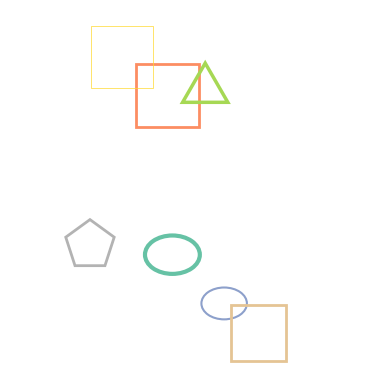[{"shape": "oval", "thickness": 3, "radius": 0.36, "center": [0.448, 0.338]}, {"shape": "square", "thickness": 2, "radius": 0.41, "center": [0.436, 0.753]}, {"shape": "oval", "thickness": 1.5, "radius": 0.3, "center": [0.582, 0.212]}, {"shape": "triangle", "thickness": 2.5, "radius": 0.34, "center": [0.533, 0.768]}, {"shape": "square", "thickness": 0.5, "radius": 0.41, "center": [0.316, 0.852]}, {"shape": "square", "thickness": 2, "radius": 0.36, "center": [0.671, 0.135]}, {"shape": "pentagon", "thickness": 2, "radius": 0.33, "center": [0.234, 0.363]}]